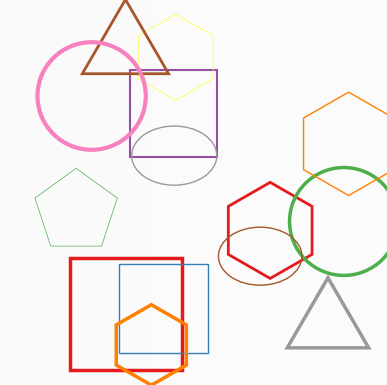[{"shape": "hexagon", "thickness": 2, "radius": 0.62, "center": [0.697, 0.402]}, {"shape": "square", "thickness": 2.5, "radius": 0.72, "center": [0.324, 0.185]}, {"shape": "square", "thickness": 1, "radius": 0.58, "center": [0.422, 0.198]}, {"shape": "pentagon", "thickness": 0.5, "radius": 0.56, "center": [0.196, 0.451]}, {"shape": "circle", "thickness": 2.5, "radius": 0.7, "center": [0.887, 0.425]}, {"shape": "square", "thickness": 1.5, "radius": 0.56, "center": [0.447, 0.705]}, {"shape": "hexagon", "thickness": 1, "radius": 0.67, "center": [0.9, 0.626]}, {"shape": "hexagon", "thickness": 2.5, "radius": 0.52, "center": [0.39, 0.104]}, {"shape": "hexagon", "thickness": 0.5, "radius": 0.56, "center": [0.453, 0.851]}, {"shape": "oval", "thickness": 1, "radius": 0.54, "center": [0.671, 0.335]}, {"shape": "triangle", "thickness": 2, "radius": 0.64, "center": [0.324, 0.873]}, {"shape": "circle", "thickness": 3, "radius": 0.7, "center": [0.237, 0.751]}, {"shape": "triangle", "thickness": 2.5, "radius": 0.61, "center": [0.846, 0.157]}, {"shape": "oval", "thickness": 1, "radius": 0.55, "center": [0.45, 0.596]}]